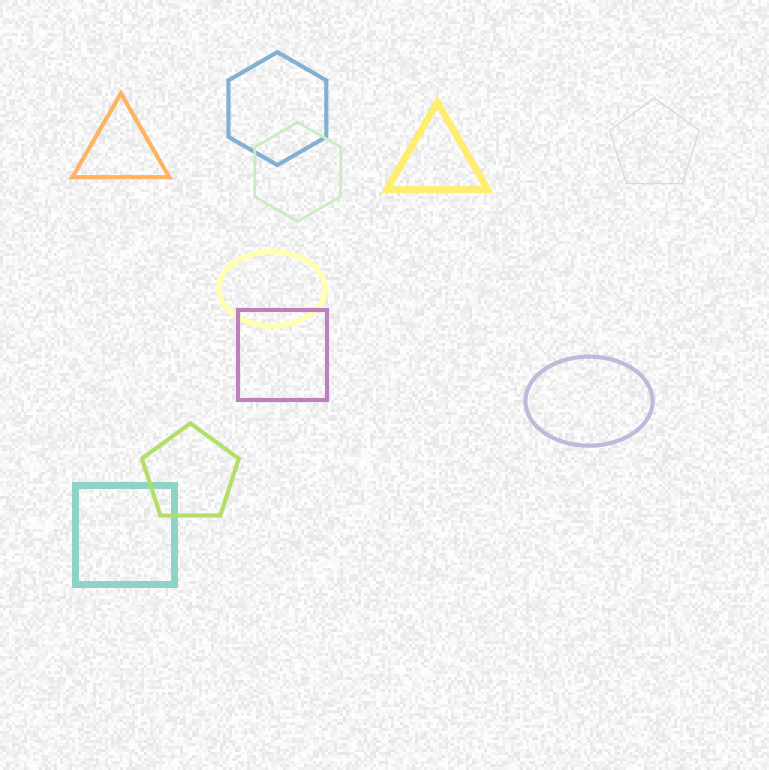[{"shape": "square", "thickness": 2.5, "radius": 0.32, "center": [0.162, 0.306]}, {"shape": "oval", "thickness": 2, "radius": 0.34, "center": [0.353, 0.625]}, {"shape": "oval", "thickness": 1.5, "radius": 0.41, "center": [0.765, 0.479]}, {"shape": "hexagon", "thickness": 1.5, "radius": 0.37, "center": [0.36, 0.859]}, {"shape": "triangle", "thickness": 1.5, "radius": 0.36, "center": [0.157, 0.806]}, {"shape": "pentagon", "thickness": 1.5, "radius": 0.33, "center": [0.247, 0.384]}, {"shape": "pentagon", "thickness": 0.5, "radius": 0.31, "center": [0.85, 0.811]}, {"shape": "square", "thickness": 1.5, "radius": 0.29, "center": [0.367, 0.539]}, {"shape": "hexagon", "thickness": 1, "radius": 0.32, "center": [0.387, 0.777]}, {"shape": "triangle", "thickness": 2.5, "radius": 0.38, "center": [0.568, 0.792]}]